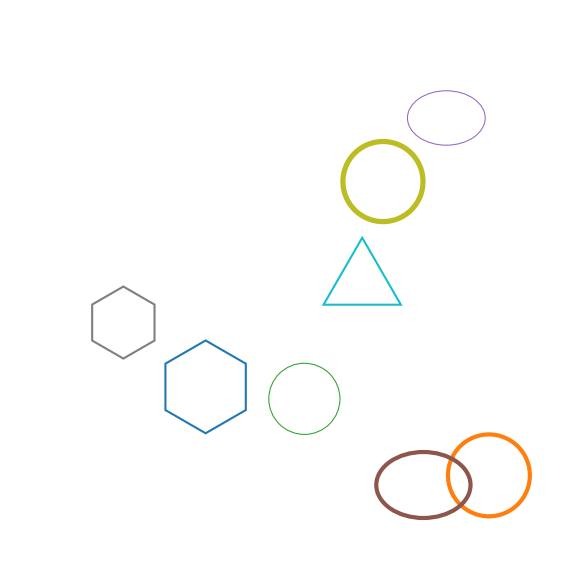[{"shape": "hexagon", "thickness": 1, "radius": 0.4, "center": [0.356, 0.329]}, {"shape": "circle", "thickness": 2, "radius": 0.35, "center": [0.847, 0.176]}, {"shape": "circle", "thickness": 0.5, "radius": 0.31, "center": [0.527, 0.309]}, {"shape": "oval", "thickness": 0.5, "radius": 0.34, "center": [0.773, 0.795]}, {"shape": "oval", "thickness": 2, "radius": 0.41, "center": [0.733, 0.159]}, {"shape": "hexagon", "thickness": 1, "radius": 0.31, "center": [0.214, 0.441]}, {"shape": "circle", "thickness": 2.5, "radius": 0.35, "center": [0.663, 0.685]}, {"shape": "triangle", "thickness": 1, "radius": 0.39, "center": [0.627, 0.51]}]